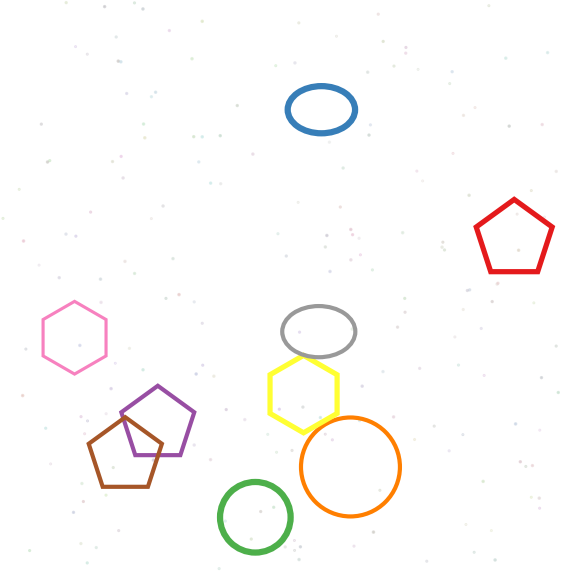[{"shape": "pentagon", "thickness": 2.5, "radius": 0.35, "center": [0.89, 0.585]}, {"shape": "oval", "thickness": 3, "radius": 0.29, "center": [0.557, 0.809]}, {"shape": "circle", "thickness": 3, "radius": 0.31, "center": [0.442, 0.103]}, {"shape": "pentagon", "thickness": 2, "radius": 0.33, "center": [0.273, 0.265]}, {"shape": "circle", "thickness": 2, "radius": 0.43, "center": [0.607, 0.191]}, {"shape": "hexagon", "thickness": 2.5, "radius": 0.34, "center": [0.526, 0.317]}, {"shape": "pentagon", "thickness": 2, "radius": 0.33, "center": [0.217, 0.21]}, {"shape": "hexagon", "thickness": 1.5, "radius": 0.31, "center": [0.129, 0.414]}, {"shape": "oval", "thickness": 2, "radius": 0.32, "center": [0.552, 0.425]}]